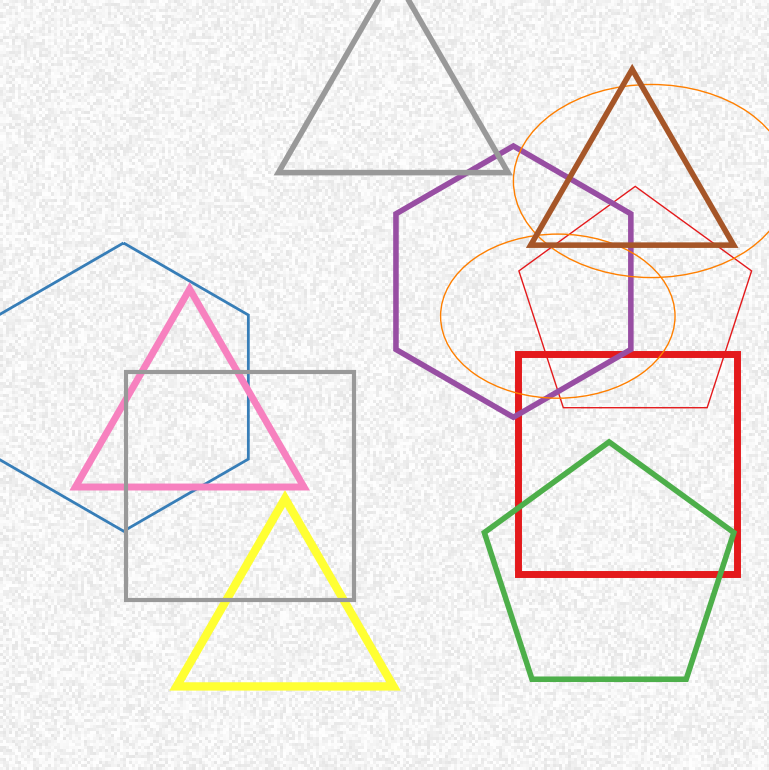[{"shape": "pentagon", "thickness": 0.5, "radius": 0.79, "center": [0.825, 0.599]}, {"shape": "square", "thickness": 2.5, "radius": 0.71, "center": [0.815, 0.397]}, {"shape": "hexagon", "thickness": 1, "radius": 0.94, "center": [0.16, 0.497]}, {"shape": "pentagon", "thickness": 2, "radius": 0.85, "center": [0.791, 0.256]}, {"shape": "hexagon", "thickness": 2, "radius": 0.88, "center": [0.667, 0.634]}, {"shape": "oval", "thickness": 0.5, "radius": 0.9, "center": [0.846, 0.765]}, {"shape": "oval", "thickness": 0.5, "radius": 0.76, "center": [0.724, 0.589]}, {"shape": "triangle", "thickness": 3, "radius": 0.81, "center": [0.37, 0.19]}, {"shape": "triangle", "thickness": 2, "radius": 0.76, "center": [0.821, 0.758]}, {"shape": "triangle", "thickness": 2.5, "radius": 0.86, "center": [0.246, 0.453]}, {"shape": "triangle", "thickness": 2, "radius": 0.86, "center": [0.511, 0.862]}, {"shape": "square", "thickness": 1.5, "radius": 0.74, "center": [0.312, 0.369]}]